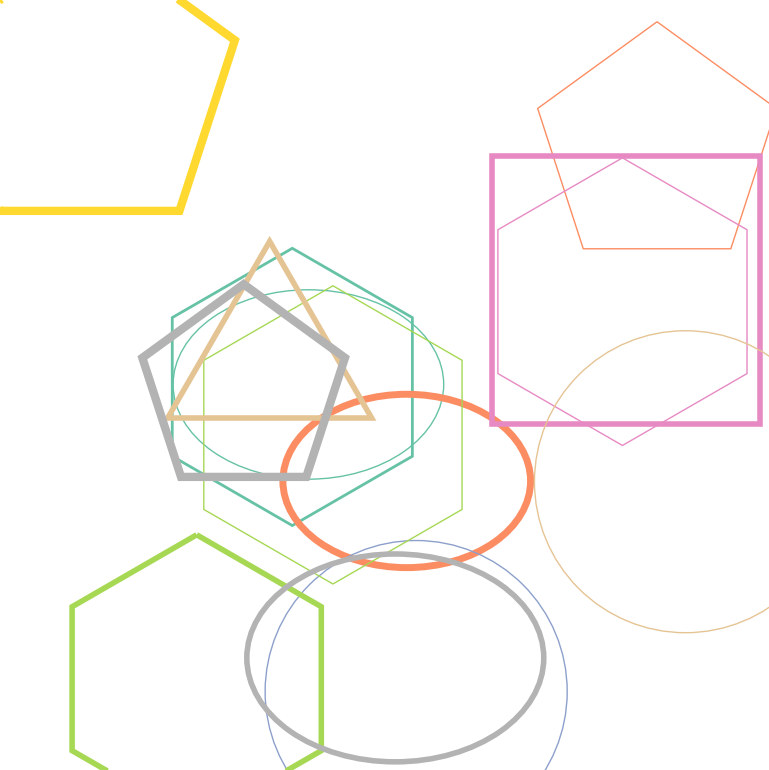[{"shape": "hexagon", "thickness": 1, "radius": 0.9, "center": [0.38, 0.497]}, {"shape": "oval", "thickness": 0.5, "radius": 0.88, "center": [0.401, 0.501]}, {"shape": "oval", "thickness": 2.5, "radius": 0.8, "center": [0.528, 0.375]}, {"shape": "pentagon", "thickness": 0.5, "radius": 0.81, "center": [0.853, 0.809]}, {"shape": "circle", "thickness": 0.5, "radius": 0.98, "center": [0.54, 0.102]}, {"shape": "square", "thickness": 2, "radius": 0.87, "center": [0.813, 0.623]}, {"shape": "hexagon", "thickness": 0.5, "radius": 0.93, "center": [0.808, 0.608]}, {"shape": "hexagon", "thickness": 0.5, "radius": 0.97, "center": [0.432, 0.435]}, {"shape": "hexagon", "thickness": 2, "radius": 0.93, "center": [0.255, 0.119]}, {"shape": "pentagon", "thickness": 3, "radius": 0.99, "center": [0.117, 0.886]}, {"shape": "triangle", "thickness": 2, "radius": 0.76, "center": [0.35, 0.534]}, {"shape": "circle", "thickness": 0.5, "radius": 0.98, "center": [0.89, 0.374]}, {"shape": "pentagon", "thickness": 3, "radius": 0.69, "center": [0.316, 0.493]}, {"shape": "oval", "thickness": 2, "radius": 0.96, "center": [0.513, 0.146]}]